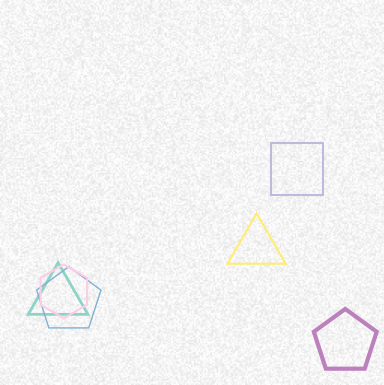[{"shape": "triangle", "thickness": 2, "radius": 0.45, "center": [0.151, 0.228]}, {"shape": "square", "thickness": 1.5, "radius": 0.34, "center": [0.77, 0.561]}, {"shape": "pentagon", "thickness": 1, "radius": 0.44, "center": [0.179, 0.219]}, {"shape": "hexagon", "thickness": 1.5, "radius": 0.35, "center": [0.166, 0.243]}, {"shape": "pentagon", "thickness": 3, "radius": 0.43, "center": [0.897, 0.112]}, {"shape": "triangle", "thickness": 1.5, "radius": 0.44, "center": [0.666, 0.359]}]